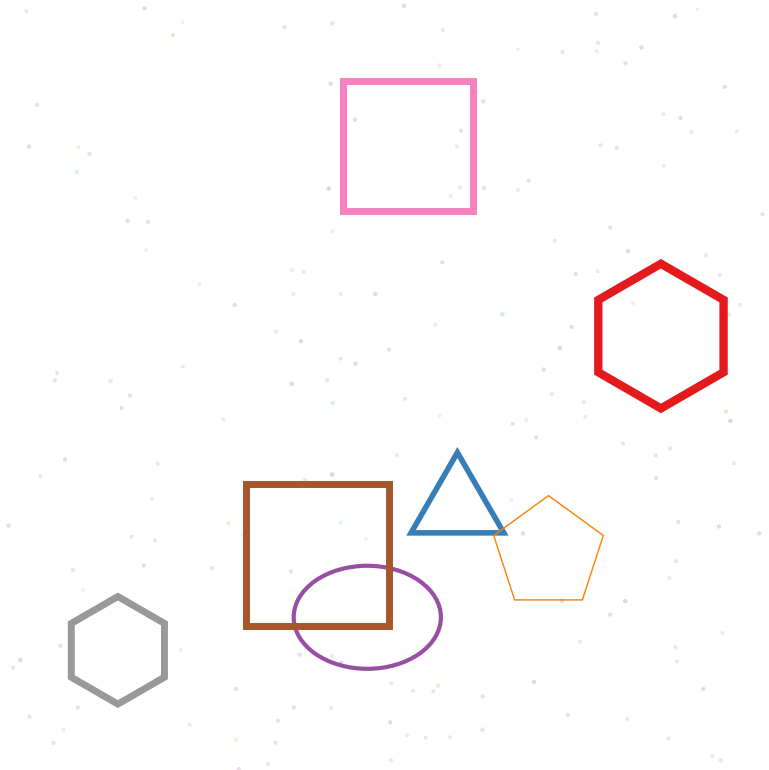[{"shape": "hexagon", "thickness": 3, "radius": 0.47, "center": [0.858, 0.564]}, {"shape": "triangle", "thickness": 2, "radius": 0.35, "center": [0.594, 0.343]}, {"shape": "oval", "thickness": 1.5, "radius": 0.48, "center": [0.477, 0.198]}, {"shape": "pentagon", "thickness": 0.5, "radius": 0.37, "center": [0.712, 0.281]}, {"shape": "square", "thickness": 2.5, "radius": 0.46, "center": [0.412, 0.279]}, {"shape": "square", "thickness": 2.5, "radius": 0.42, "center": [0.53, 0.81]}, {"shape": "hexagon", "thickness": 2.5, "radius": 0.35, "center": [0.153, 0.155]}]